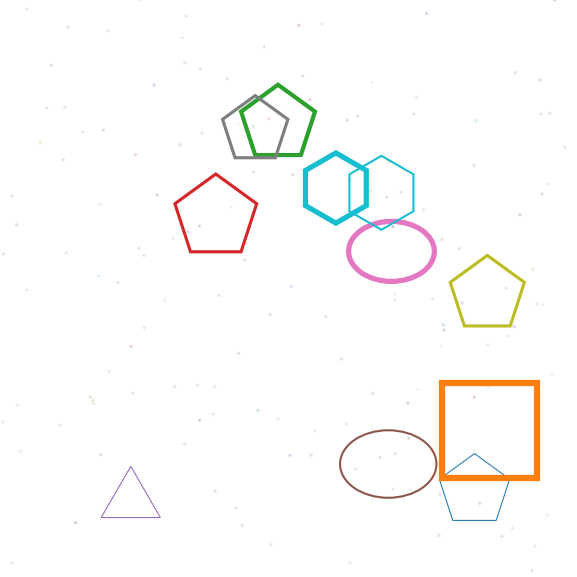[{"shape": "pentagon", "thickness": 0.5, "radius": 0.32, "center": [0.822, 0.15]}, {"shape": "square", "thickness": 3, "radius": 0.41, "center": [0.848, 0.254]}, {"shape": "pentagon", "thickness": 2, "radius": 0.34, "center": [0.481, 0.785]}, {"shape": "pentagon", "thickness": 1.5, "radius": 0.37, "center": [0.374, 0.623]}, {"shape": "triangle", "thickness": 0.5, "radius": 0.3, "center": [0.226, 0.132]}, {"shape": "oval", "thickness": 1, "radius": 0.42, "center": [0.672, 0.196]}, {"shape": "oval", "thickness": 2.5, "radius": 0.37, "center": [0.678, 0.564]}, {"shape": "pentagon", "thickness": 1.5, "radius": 0.3, "center": [0.442, 0.774]}, {"shape": "pentagon", "thickness": 1.5, "radius": 0.34, "center": [0.844, 0.489]}, {"shape": "hexagon", "thickness": 1, "radius": 0.32, "center": [0.66, 0.665]}, {"shape": "hexagon", "thickness": 2.5, "radius": 0.3, "center": [0.582, 0.674]}]